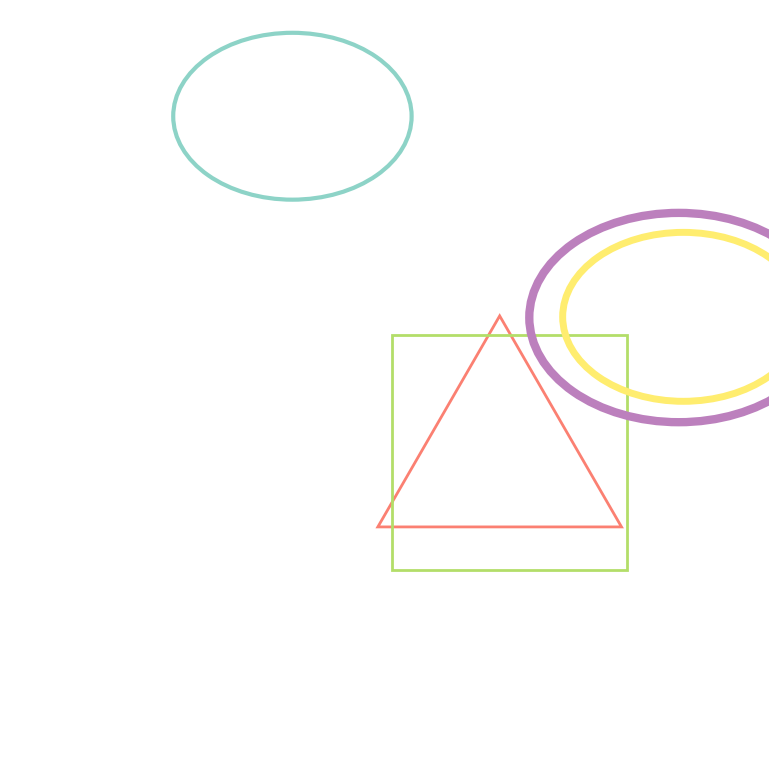[{"shape": "oval", "thickness": 1.5, "radius": 0.77, "center": [0.38, 0.849]}, {"shape": "triangle", "thickness": 1, "radius": 0.91, "center": [0.649, 0.407]}, {"shape": "square", "thickness": 1, "radius": 0.76, "center": [0.661, 0.413]}, {"shape": "oval", "thickness": 3, "radius": 0.97, "center": [0.882, 0.588]}, {"shape": "oval", "thickness": 2.5, "radius": 0.78, "center": [0.887, 0.589]}]